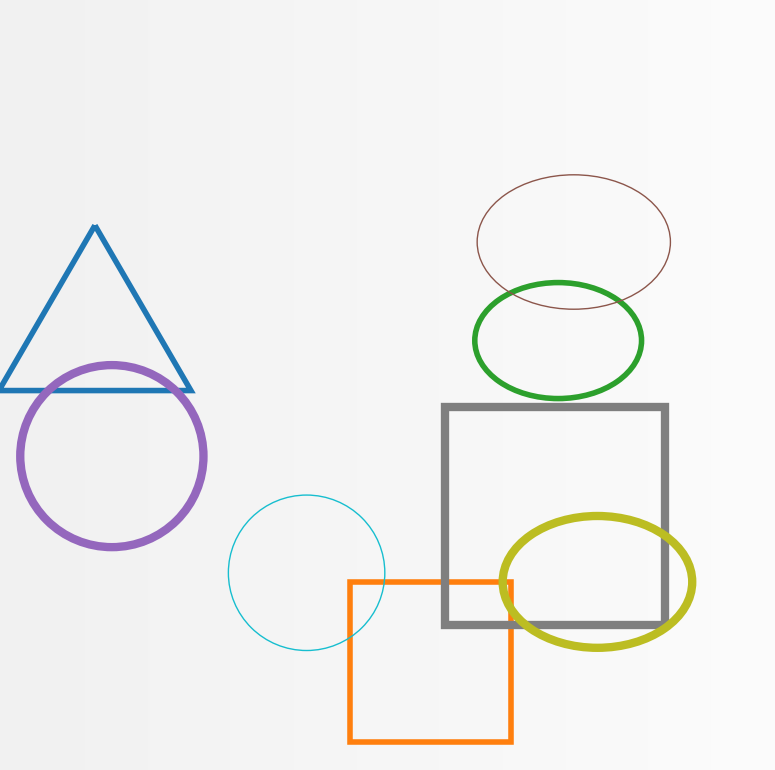[{"shape": "triangle", "thickness": 2, "radius": 0.72, "center": [0.122, 0.564]}, {"shape": "square", "thickness": 2, "radius": 0.52, "center": [0.556, 0.14]}, {"shape": "oval", "thickness": 2, "radius": 0.54, "center": [0.72, 0.558]}, {"shape": "circle", "thickness": 3, "radius": 0.59, "center": [0.144, 0.408]}, {"shape": "oval", "thickness": 0.5, "radius": 0.62, "center": [0.74, 0.686]}, {"shape": "square", "thickness": 3, "radius": 0.71, "center": [0.716, 0.33]}, {"shape": "oval", "thickness": 3, "radius": 0.61, "center": [0.771, 0.244]}, {"shape": "circle", "thickness": 0.5, "radius": 0.5, "center": [0.396, 0.256]}]